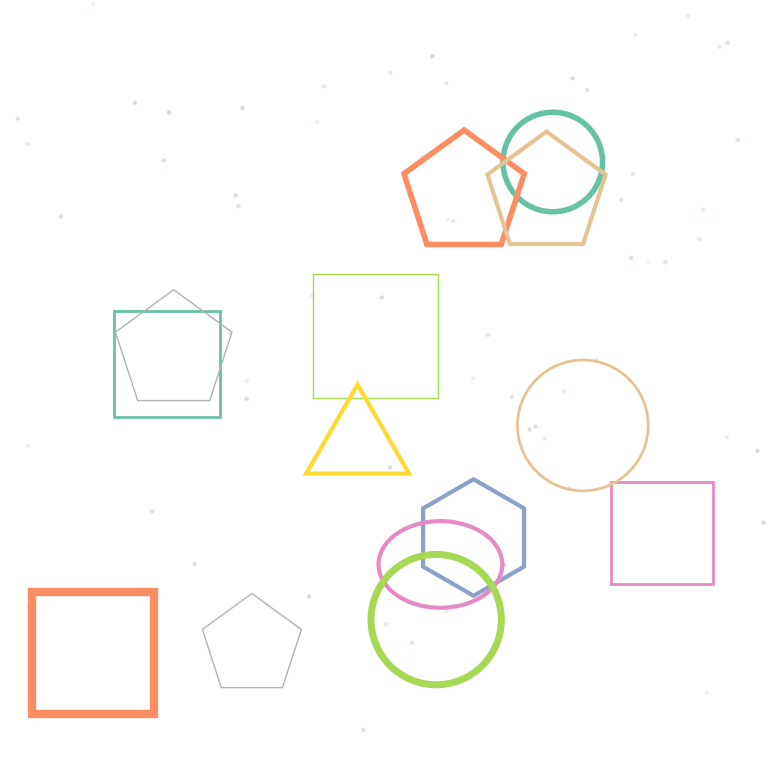[{"shape": "circle", "thickness": 2, "radius": 0.32, "center": [0.718, 0.79]}, {"shape": "square", "thickness": 1, "radius": 0.34, "center": [0.217, 0.527]}, {"shape": "pentagon", "thickness": 2, "radius": 0.41, "center": [0.603, 0.749]}, {"shape": "square", "thickness": 3, "radius": 0.39, "center": [0.12, 0.152]}, {"shape": "hexagon", "thickness": 1.5, "radius": 0.38, "center": [0.615, 0.302]}, {"shape": "oval", "thickness": 1.5, "radius": 0.4, "center": [0.572, 0.267]}, {"shape": "square", "thickness": 1, "radius": 0.33, "center": [0.86, 0.308]}, {"shape": "circle", "thickness": 2.5, "radius": 0.42, "center": [0.566, 0.195]}, {"shape": "square", "thickness": 0.5, "radius": 0.4, "center": [0.487, 0.563]}, {"shape": "triangle", "thickness": 1.5, "radius": 0.39, "center": [0.464, 0.423]}, {"shape": "pentagon", "thickness": 1.5, "radius": 0.4, "center": [0.71, 0.748]}, {"shape": "circle", "thickness": 1, "radius": 0.42, "center": [0.757, 0.447]}, {"shape": "pentagon", "thickness": 0.5, "radius": 0.4, "center": [0.226, 0.544]}, {"shape": "pentagon", "thickness": 0.5, "radius": 0.34, "center": [0.327, 0.162]}]